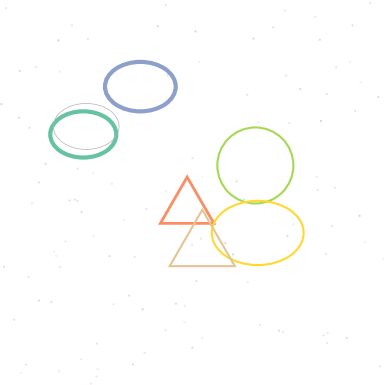[{"shape": "oval", "thickness": 3, "radius": 0.43, "center": [0.216, 0.651]}, {"shape": "triangle", "thickness": 2, "radius": 0.4, "center": [0.486, 0.46]}, {"shape": "oval", "thickness": 3, "radius": 0.46, "center": [0.365, 0.775]}, {"shape": "circle", "thickness": 1.5, "radius": 0.49, "center": [0.663, 0.57]}, {"shape": "oval", "thickness": 1.5, "radius": 0.6, "center": [0.669, 0.395]}, {"shape": "triangle", "thickness": 1.5, "radius": 0.49, "center": [0.525, 0.358]}, {"shape": "oval", "thickness": 0.5, "radius": 0.43, "center": [0.224, 0.672]}]